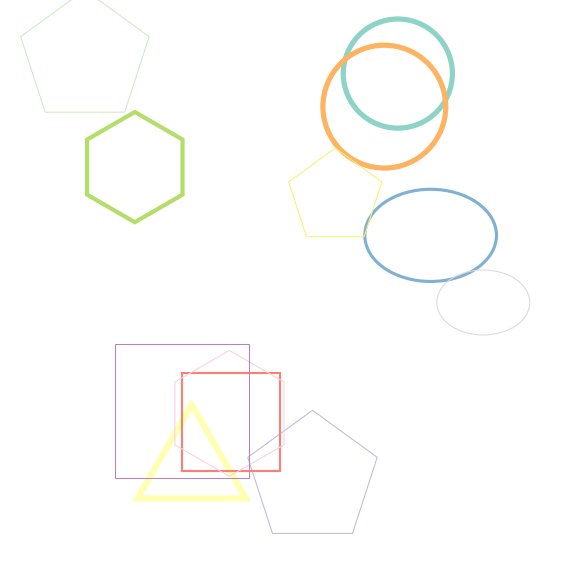[{"shape": "circle", "thickness": 2.5, "radius": 0.47, "center": [0.689, 0.872]}, {"shape": "triangle", "thickness": 3, "radius": 0.54, "center": [0.332, 0.19]}, {"shape": "pentagon", "thickness": 0.5, "radius": 0.59, "center": [0.541, 0.171]}, {"shape": "square", "thickness": 1, "radius": 0.42, "center": [0.399, 0.268]}, {"shape": "oval", "thickness": 1.5, "radius": 0.57, "center": [0.746, 0.592]}, {"shape": "circle", "thickness": 2.5, "radius": 0.53, "center": [0.666, 0.814]}, {"shape": "hexagon", "thickness": 2, "radius": 0.48, "center": [0.233, 0.71]}, {"shape": "hexagon", "thickness": 0.5, "radius": 0.55, "center": [0.397, 0.283]}, {"shape": "oval", "thickness": 0.5, "radius": 0.4, "center": [0.837, 0.475]}, {"shape": "square", "thickness": 0.5, "radius": 0.58, "center": [0.316, 0.287]}, {"shape": "pentagon", "thickness": 0.5, "radius": 0.59, "center": [0.147, 0.899]}, {"shape": "pentagon", "thickness": 0.5, "radius": 0.42, "center": [0.581, 0.658]}]